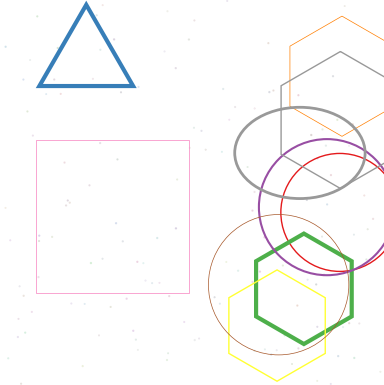[{"shape": "circle", "thickness": 1, "radius": 0.77, "center": [0.883, 0.448]}, {"shape": "triangle", "thickness": 3, "radius": 0.7, "center": [0.224, 0.847]}, {"shape": "hexagon", "thickness": 3, "radius": 0.72, "center": [0.789, 0.25]}, {"shape": "circle", "thickness": 1.5, "radius": 0.88, "center": [0.849, 0.462]}, {"shape": "hexagon", "thickness": 0.5, "radius": 0.78, "center": [0.888, 0.802]}, {"shape": "hexagon", "thickness": 1, "radius": 0.72, "center": [0.72, 0.154]}, {"shape": "circle", "thickness": 0.5, "radius": 0.91, "center": [0.724, 0.261]}, {"shape": "square", "thickness": 0.5, "radius": 1.0, "center": [0.292, 0.438]}, {"shape": "hexagon", "thickness": 1, "radius": 0.89, "center": [0.884, 0.688]}, {"shape": "oval", "thickness": 2, "radius": 0.85, "center": [0.779, 0.603]}]